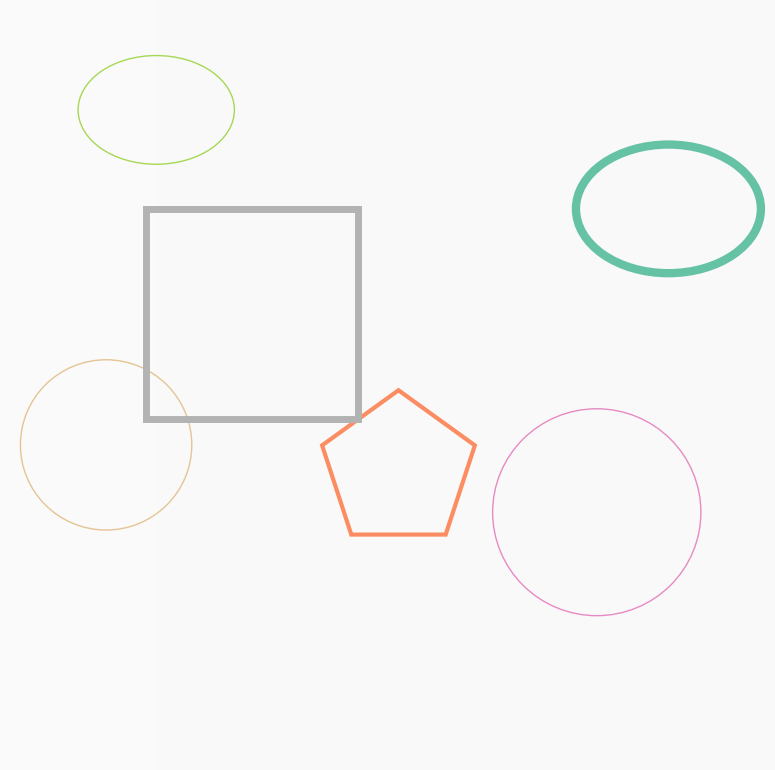[{"shape": "oval", "thickness": 3, "radius": 0.6, "center": [0.862, 0.729]}, {"shape": "pentagon", "thickness": 1.5, "radius": 0.52, "center": [0.514, 0.39]}, {"shape": "circle", "thickness": 0.5, "radius": 0.67, "center": [0.77, 0.335]}, {"shape": "oval", "thickness": 0.5, "radius": 0.5, "center": [0.202, 0.857]}, {"shape": "circle", "thickness": 0.5, "radius": 0.55, "center": [0.137, 0.422]}, {"shape": "square", "thickness": 2.5, "radius": 0.68, "center": [0.325, 0.592]}]